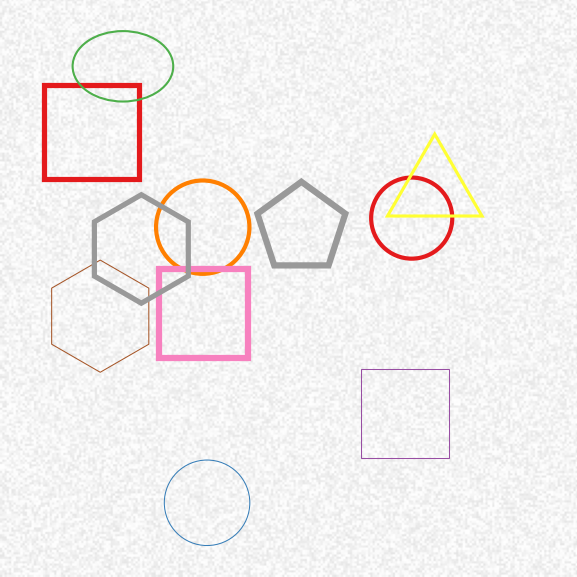[{"shape": "square", "thickness": 2.5, "radius": 0.41, "center": [0.159, 0.77]}, {"shape": "circle", "thickness": 2, "radius": 0.35, "center": [0.713, 0.621]}, {"shape": "circle", "thickness": 0.5, "radius": 0.37, "center": [0.359, 0.129]}, {"shape": "oval", "thickness": 1, "radius": 0.44, "center": [0.213, 0.884]}, {"shape": "square", "thickness": 0.5, "radius": 0.38, "center": [0.701, 0.283]}, {"shape": "circle", "thickness": 2, "radius": 0.4, "center": [0.351, 0.606]}, {"shape": "triangle", "thickness": 1.5, "radius": 0.47, "center": [0.753, 0.672]}, {"shape": "hexagon", "thickness": 0.5, "radius": 0.49, "center": [0.174, 0.452]}, {"shape": "square", "thickness": 3, "radius": 0.38, "center": [0.353, 0.457]}, {"shape": "pentagon", "thickness": 3, "radius": 0.4, "center": [0.522, 0.604]}, {"shape": "hexagon", "thickness": 2.5, "radius": 0.47, "center": [0.245, 0.568]}]